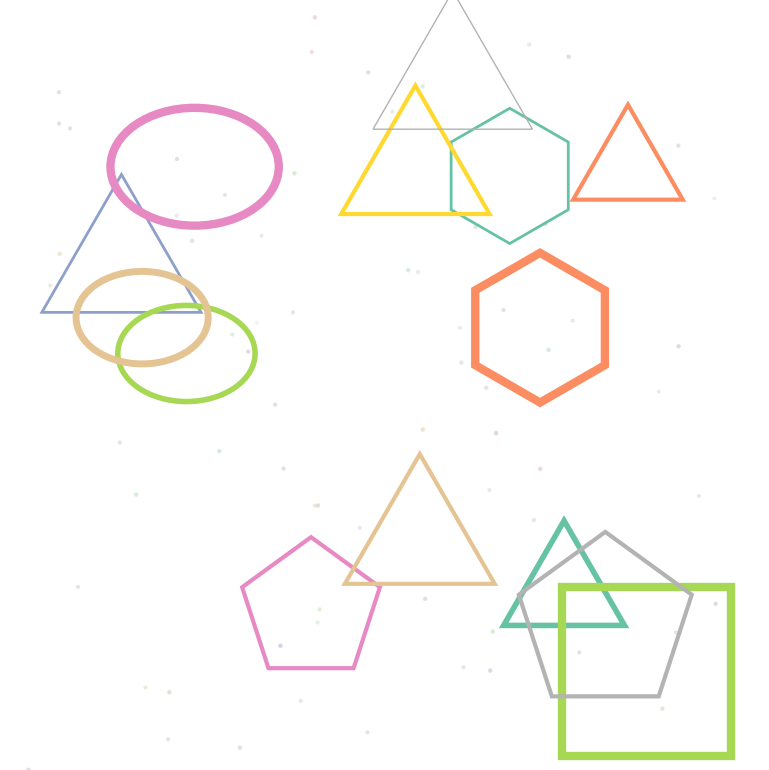[{"shape": "triangle", "thickness": 2, "radius": 0.45, "center": [0.733, 0.233]}, {"shape": "hexagon", "thickness": 1, "radius": 0.44, "center": [0.662, 0.772]}, {"shape": "hexagon", "thickness": 3, "radius": 0.49, "center": [0.701, 0.574]}, {"shape": "triangle", "thickness": 1.5, "radius": 0.41, "center": [0.816, 0.782]}, {"shape": "triangle", "thickness": 1, "radius": 0.6, "center": [0.158, 0.654]}, {"shape": "pentagon", "thickness": 1.5, "radius": 0.47, "center": [0.404, 0.208]}, {"shape": "oval", "thickness": 3, "radius": 0.55, "center": [0.253, 0.783]}, {"shape": "square", "thickness": 3, "radius": 0.55, "center": [0.84, 0.128]}, {"shape": "oval", "thickness": 2, "radius": 0.45, "center": [0.242, 0.541]}, {"shape": "triangle", "thickness": 1.5, "radius": 0.56, "center": [0.539, 0.778]}, {"shape": "oval", "thickness": 2.5, "radius": 0.43, "center": [0.185, 0.587]}, {"shape": "triangle", "thickness": 1.5, "radius": 0.56, "center": [0.545, 0.298]}, {"shape": "triangle", "thickness": 0.5, "radius": 0.6, "center": [0.588, 0.892]}, {"shape": "pentagon", "thickness": 1.5, "radius": 0.59, "center": [0.786, 0.191]}]